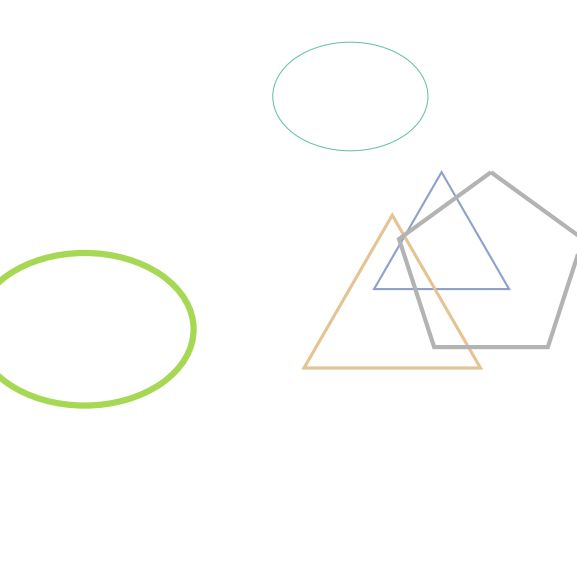[{"shape": "oval", "thickness": 0.5, "radius": 0.67, "center": [0.607, 0.832]}, {"shape": "triangle", "thickness": 1, "radius": 0.67, "center": [0.765, 0.566]}, {"shape": "oval", "thickness": 3, "radius": 0.94, "center": [0.147, 0.429]}, {"shape": "triangle", "thickness": 1.5, "radius": 0.88, "center": [0.679, 0.45]}, {"shape": "pentagon", "thickness": 2, "radius": 0.84, "center": [0.85, 0.534]}]